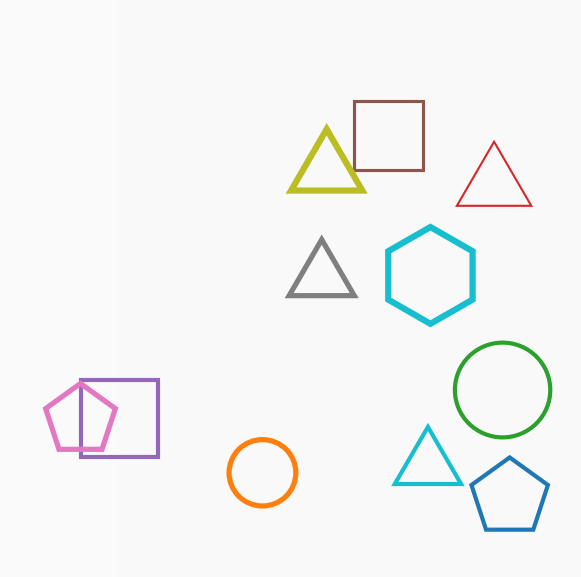[{"shape": "pentagon", "thickness": 2, "radius": 0.35, "center": [0.877, 0.138]}, {"shape": "circle", "thickness": 2.5, "radius": 0.29, "center": [0.452, 0.18]}, {"shape": "circle", "thickness": 2, "radius": 0.41, "center": [0.865, 0.324]}, {"shape": "triangle", "thickness": 1, "radius": 0.37, "center": [0.85, 0.68]}, {"shape": "square", "thickness": 2, "radius": 0.33, "center": [0.205, 0.275]}, {"shape": "square", "thickness": 1.5, "radius": 0.3, "center": [0.668, 0.764]}, {"shape": "pentagon", "thickness": 2.5, "radius": 0.32, "center": [0.138, 0.272]}, {"shape": "triangle", "thickness": 2.5, "radius": 0.32, "center": [0.553, 0.52]}, {"shape": "triangle", "thickness": 3, "radius": 0.35, "center": [0.562, 0.705]}, {"shape": "triangle", "thickness": 2, "radius": 0.33, "center": [0.736, 0.194]}, {"shape": "hexagon", "thickness": 3, "radius": 0.42, "center": [0.741, 0.522]}]